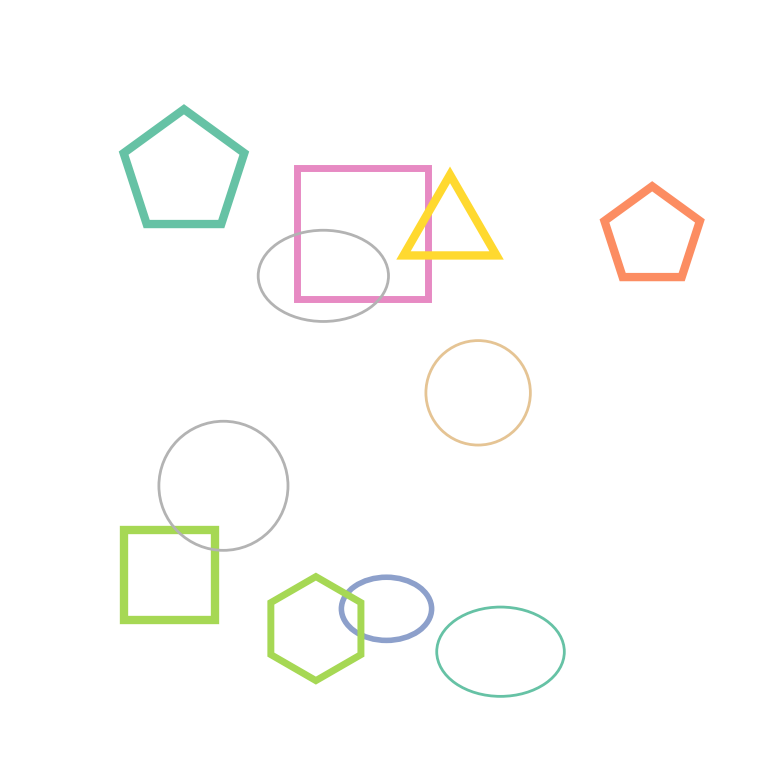[{"shape": "oval", "thickness": 1, "radius": 0.41, "center": [0.65, 0.154]}, {"shape": "pentagon", "thickness": 3, "radius": 0.41, "center": [0.239, 0.776]}, {"shape": "pentagon", "thickness": 3, "radius": 0.33, "center": [0.847, 0.693]}, {"shape": "oval", "thickness": 2, "radius": 0.29, "center": [0.502, 0.209]}, {"shape": "square", "thickness": 2.5, "radius": 0.42, "center": [0.471, 0.697]}, {"shape": "square", "thickness": 3, "radius": 0.29, "center": [0.22, 0.253]}, {"shape": "hexagon", "thickness": 2.5, "radius": 0.34, "center": [0.41, 0.184]}, {"shape": "triangle", "thickness": 3, "radius": 0.35, "center": [0.584, 0.703]}, {"shape": "circle", "thickness": 1, "radius": 0.34, "center": [0.621, 0.49]}, {"shape": "oval", "thickness": 1, "radius": 0.42, "center": [0.42, 0.642]}, {"shape": "circle", "thickness": 1, "radius": 0.42, "center": [0.29, 0.369]}]